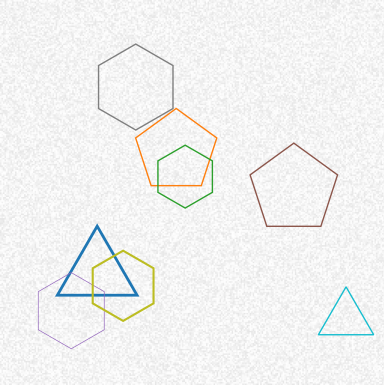[{"shape": "triangle", "thickness": 2, "radius": 0.6, "center": [0.252, 0.293]}, {"shape": "pentagon", "thickness": 1, "radius": 0.55, "center": [0.458, 0.607]}, {"shape": "hexagon", "thickness": 1, "radius": 0.41, "center": [0.481, 0.541]}, {"shape": "hexagon", "thickness": 0.5, "radius": 0.49, "center": [0.185, 0.193]}, {"shape": "pentagon", "thickness": 1, "radius": 0.6, "center": [0.763, 0.509]}, {"shape": "hexagon", "thickness": 1, "radius": 0.56, "center": [0.353, 0.774]}, {"shape": "hexagon", "thickness": 1.5, "radius": 0.46, "center": [0.32, 0.258]}, {"shape": "triangle", "thickness": 1, "radius": 0.41, "center": [0.899, 0.172]}]